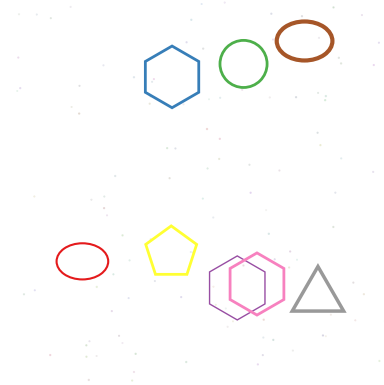[{"shape": "oval", "thickness": 1.5, "radius": 0.34, "center": [0.214, 0.321]}, {"shape": "hexagon", "thickness": 2, "radius": 0.4, "center": [0.447, 0.8]}, {"shape": "circle", "thickness": 2, "radius": 0.31, "center": [0.633, 0.834]}, {"shape": "hexagon", "thickness": 1, "radius": 0.42, "center": [0.616, 0.252]}, {"shape": "pentagon", "thickness": 2, "radius": 0.35, "center": [0.445, 0.344]}, {"shape": "oval", "thickness": 3, "radius": 0.36, "center": [0.791, 0.894]}, {"shape": "hexagon", "thickness": 2, "radius": 0.4, "center": [0.667, 0.262]}, {"shape": "triangle", "thickness": 2.5, "radius": 0.39, "center": [0.826, 0.231]}]